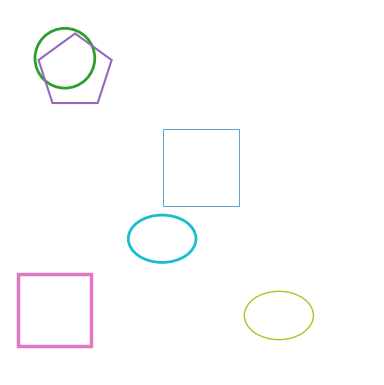[{"shape": "square", "thickness": 0.5, "radius": 0.5, "center": [0.522, 0.564]}, {"shape": "circle", "thickness": 2, "radius": 0.39, "center": [0.169, 0.849]}, {"shape": "pentagon", "thickness": 1.5, "radius": 0.5, "center": [0.195, 0.813]}, {"shape": "square", "thickness": 2.5, "radius": 0.47, "center": [0.141, 0.195]}, {"shape": "oval", "thickness": 1, "radius": 0.45, "center": [0.724, 0.181]}, {"shape": "oval", "thickness": 2, "radius": 0.44, "center": [0.421, 0.38]}]